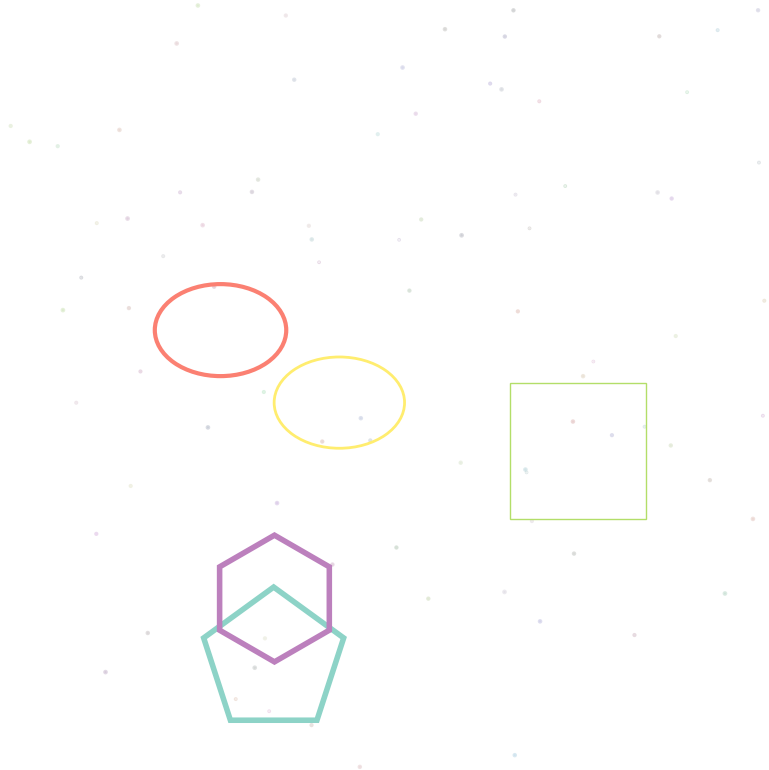[{"shape": "pentagon", "thickness": 2, "radius": 0.48, "center": [0.355, 0.142]}, {"shape": "oval", "thickness": 1.5, "radius": 0.43, "center": [0.286, 0.571]}, {"shape": "square", "thickness": 0.5, "radius": 0.44, "center": [0.751, 0.414]}, {"shape": "hexagon", "thickness": 2, "radius": 0.41, "center": [0.356, 0.223]}, {"shape": "oval", "thickness": 1, "radius": 0.42, "center": [0.441, 0.477]}]